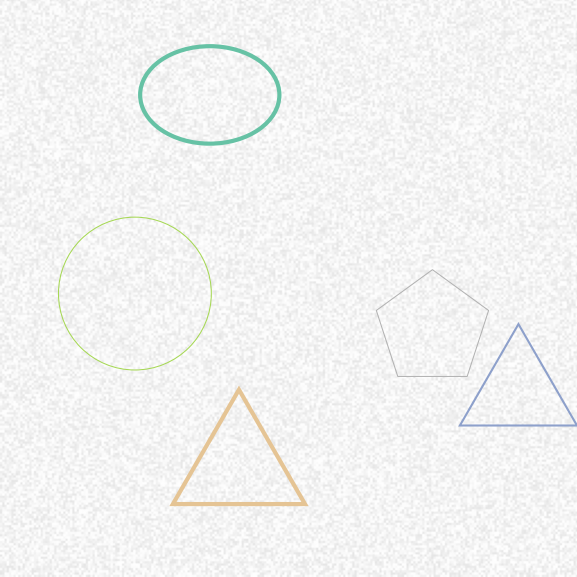[{"shape": "oval", "thickness": 2, "radius": 0.6, "center": [0.363, 0.835]}, {"shape": "triangle", "thickness": 1, "radius": 0.59, "center": [0.898, 0.321]}, {"shape": "circle", "thickness": 0.5, "radius": 0.66, "center": [0.234, 0.491]}, {"shape": "triangle", "thickness": 2, "radius": 0.66, "center": [0.414, 0.192]}, {"shape": "pentagon", "thickness": 0.5, "radius": 0.51, "center": [0.749, 0.43]}]